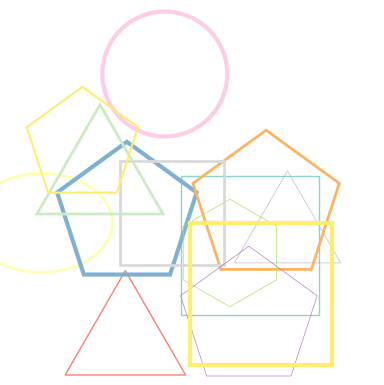[{"shape": "square", "thickness": 1, "radius": 0.9, "center": [0.65, 0.362]}, {"shape": "oval", "thickness": 2, "radius": 0.92, "center": [0.108, 0.421]}, {"shape": "triangle", "thickness": 0.5, "radius": 0.8, "center": [0.747, 0.397]}, {"shape": "triangle", "thickness": 1, "radius": 0.9, "center": [0.326, 0.116]}, {"shape": "pentagon", "thickness": 3, "radius": 0.95, "center": [0.33, 0.441]}, {"shape": "pentagon", "thickness": 2, "radius": 1.0, "center": [0.691, 0.462]}, {"shape": "hexagon", "thickness": 0.5, "radius": 0.7, "center": [0.597, 0.343]}, {"shape": "circle", "thickness": 3, "radius": 0.81, "center": [0.428, 0.808]}, {"shape": "square", "thickness": 2, "radius": 0.67, "center": [0.447, 0.447]}, {"shape": "pentagon", "thickness": 0.5, "radius": 0.93, "center": [0.646, 0.174]}, {"shape": "triangle", "thickness": 2, "radius": 0.95, "center": [0.26, 0.539]}, {"shape": "square", "thickness": 3, "radius": 0.92, "center": [0.677, 0.237]}, {"shape": "pentagon", "thickness": 1.5, "radius": 0.76, "center": [0.214, 0.623]}]